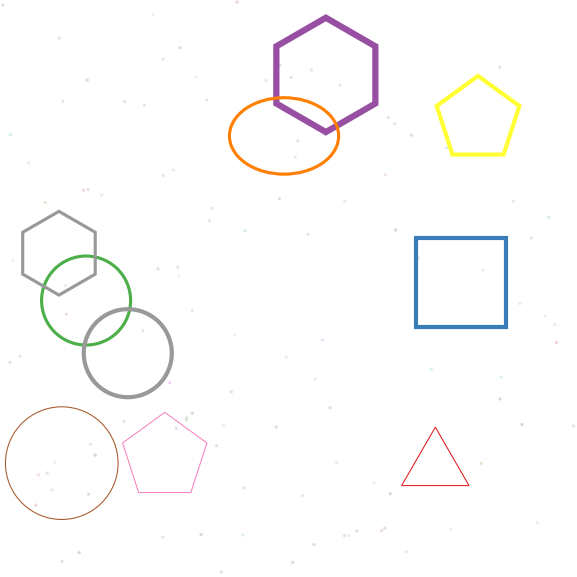[{"shape": "triangle", "thickness": 0.5, "radius": 0.34, "center": [0.754, 0.192]}, {"shape": "square", "thickness": 2, "radius": 0.39, "center": [0.798, 0.51]}, {"shape": "circle", "thickness": 1.5, "radius": 0.39, "center": [0.149, 0.479]}, {"shape": "hexagon", "thickness": 3, "radius": 0.49, "center": [0.564, 0.869]}, {"shape": "oval", "thickness": 1.5, "radius": 0.47, "center": [0.492, 0.764]}, {"shape": "pentagon", "thickness": 2, "radius": 0.38, "center": [0.828, 0.792]}, {"shape": "circle", "thickness": 0.5, "radius": 0.49, "center": [0.107, 0.197]}, {"shape": "pentagon", "thickness": 0.5, "radius": 0.38, "center": [0.285, 0.208]}, {"shape": "hexagon", "thickness": 1.5, "radius": 0.36, "center": [0.102, 0.561]}, {"shape": "circle", "thickness": 2, "radius": 0.38, "center": [0.221, 0.388]}]